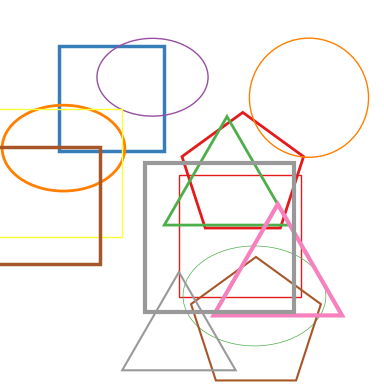[{"shape": "square", "thickness": 1, "radius": 0.79, "center": [0.623, 0.387]}, {"shape": "pentagon", "thickness": 2, "radius": 0.83, "center": [0.631, 0.542]}, {"shape": "square", "thickness": 2.5, "radius": 0.68, "center": [0.29, 0.745]}, {"shape": "oval", "thickness": 0.5, "radius": 0.93, "center": [0.661, 0.231]}, {"shape": "triangle", "thickness": 2, "radius": 0.94, "center": [0.59, 0.509]}, {"shape": "oval", "thickness": 1, "radius": 0.72, "center": [0.396, 0.799]}, {"shape": "oval", "thickness": 2, "radius": 0.8, "center": [0.165, 0.615]}, {"shape": "circle", "thickness": 1, "radius": 0.77, "center": [0.803, 0.746]}, {"shape": "square", "thickness": 1, "radius": 0.83, "center": [0.151, 0.55]}, {"shape": "square", "thickness": 2.5, "radius": 0.76, "center": [0.108, 0.467]}, {"shape": "pentagon", "thickness": 1.5, "radius": 0.89, "center": [0.665, 0.155]}, {"shape": "triangle", "thickness": 3, "radius": 0.96, "center": [0.722, 0.277]}, {"shape": "square", "thickness": 3, "radius": 0.97, "center": [0.57, 0.384]}, {"shape": "triangle", "thickness": 1.5, "radius": 0.85, "center": [0.465, 0.123]}]